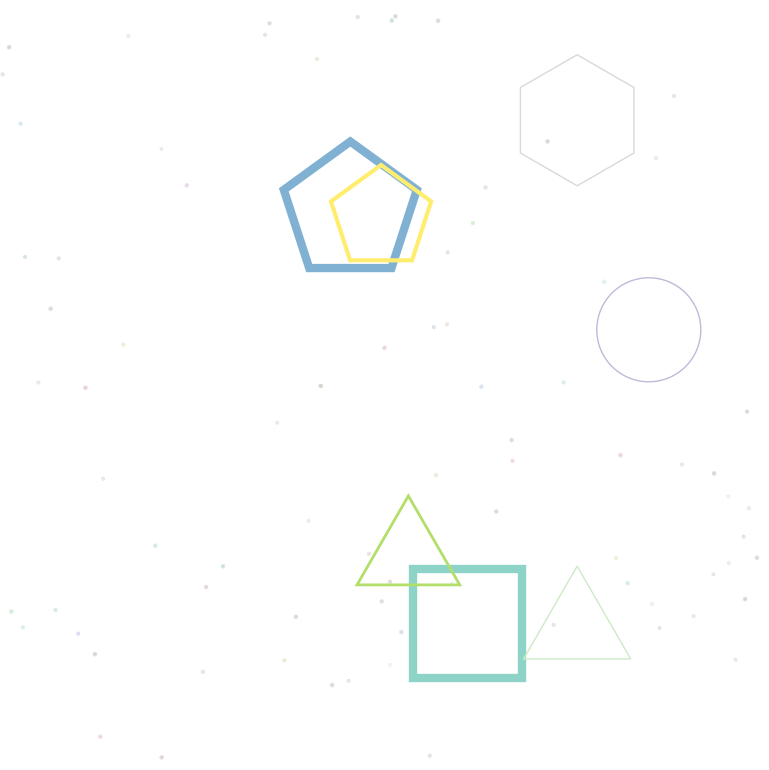[{"shape": "square", "thickness": 3, "radius": 0.35, "center": [0.607, 0.19]}, {"shape": "circle", "thickness": 0.5, "radius": 0.34, "center": [0.843, 0.572]}, {"shape": "pentagon", "thickness": 3, "radius": 0.45, "center": [0.455, 0.725]}, {"shape": "triangle", "thickness": 1, "radius": 0.39, "center": [0.53, 0.279]}, {"shape": "hexagon", "thickness": 0.5, "radius": 0.43, "center": [0.75, 0.844]}, {"shape": "triangle", "thickness": 0.5, "radius": 0.4, "center": [0.75, 0.184]}, {"shape": "pentagon", "thickness": 1.5, "radius": 0.34, "center": [0.495, 0.717]}]